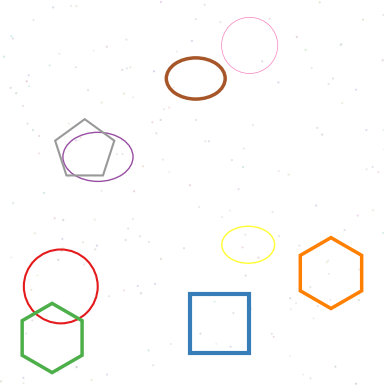[{"shape": "circle", "thickness": 1.5, "radius": 0.48, "center": [0.158, 0.256]}, {"shape": "square", "thickness": 3, "radius": 0.39, "center": [0.57, 0.16]}, {"shape": "hexagon", "thickness": 2.5, "radius": 0.45, "center": [0.135, 0.122]}, {"shape": "oval", "thickness": 1, "radius": 0.46, "center": [0.254, 0.593]}, {"shape": "hexagon", "thickness": 2.5, "radius": 0.46, "center": [0.86, 0.291]}, {"shape": "oval", "thickness": 1, "radius": 0.34, "center": [0.645, 0.364]}, {"shape": "oval", "thickness": 2.5, "radius": 0.38, "center": [0.508, 0.796]}, {"shape": "circle", "thickness": 0.5, "radius": 0.37, "center": [0.648, 0.882]}, {"shape": "pentagon", "thickness": 1.5, "radius": 0.4, "center": [0.22, 0.61]}]